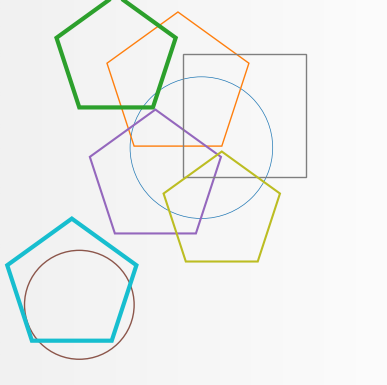[{"shape": "circle", "thickness": 0.5, "radius": 0.92, "center": [0.52, 0.616]}, {"shape": "pentagon", "thickness": 1, "radius": 0.96, "center": [0.459, 0.776]}, {"shape": "pentagon", "thickness": 3, "radius": 0.81, "center": [0.3, 0.852]}, {"shape": "pentagon", "thickness": 1.5, "radius": 0.89, "center": [0.401, 0.538]}, {"shape": "circle", "thickness": 1, "radius": 0.71, "center": [0.205, 0.208]}, {"shape": "square", "thickness": 1, "radius": 0.79, "center": [0.632, 0.7]}, {"shape": "pentagon", "thickness": 1.5, "radius": 0.79, "center": [0.572, 0.449]}, {"shape": "pentagon", "thickness": 3, "radius": 0.88, "center": [0.185, 0.257]}]